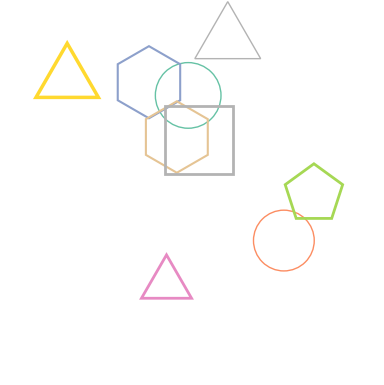[{"shape": "circle", "thickness": 1, "radius": 0.43, "center": [0.489, 0.752]}, {"shape": "circle", "thickness": 1, "radius": 0.39, "center": [0.737, 0.375]}, {"shape": "hexagon", "thickness": 1.5, "radius": 0.47, "center": [0.387, 0.786]}, {"shape": "triangle", "thickness": 2, "radius": 0.38, "center": [0.432, 0.263]}, {"shape": "pentagon", "thickness": 2, "radius": 0.39, "center": [0.815, 0.496]}, {"shape": "triangle", "thickness": 2.5, "radius": 0.47, "center": [0.175, 0.794]}, {"shape": "hexagon", "thickness": 1.5, "radius": 0.46, "center": [0.459, 0.644]}, {"shape": "square", "thickness": 2, "radius": 0.44, "center": [0.517, 0.637]}, {"shape": "triangle", "thickness": 1, "radius": 0.49, "center": [0.592, 0.897]}]